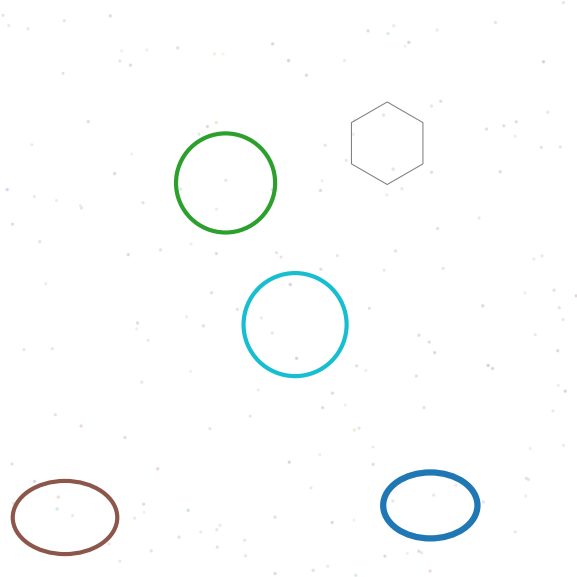[{"shape": "oval", "thickness": 3, "radius": 0.41, "center": [0.745, 0.124]}, {"shape": "circle", "thickness": 2, "radius": 0.43, "center": [0.391, 0.682]}, {"shape": "oval", "thickness": 2, "radius": 0.45, "center": [0.113, 0.103]}, {"shape": "hexagon", "thickness": 0.5, "radius": 0.36, "center": [0.67, 0.751]}, {"shape": "circle", "thickness": 2, "radius": 0.45, "center": [0.511, 0.437]}]